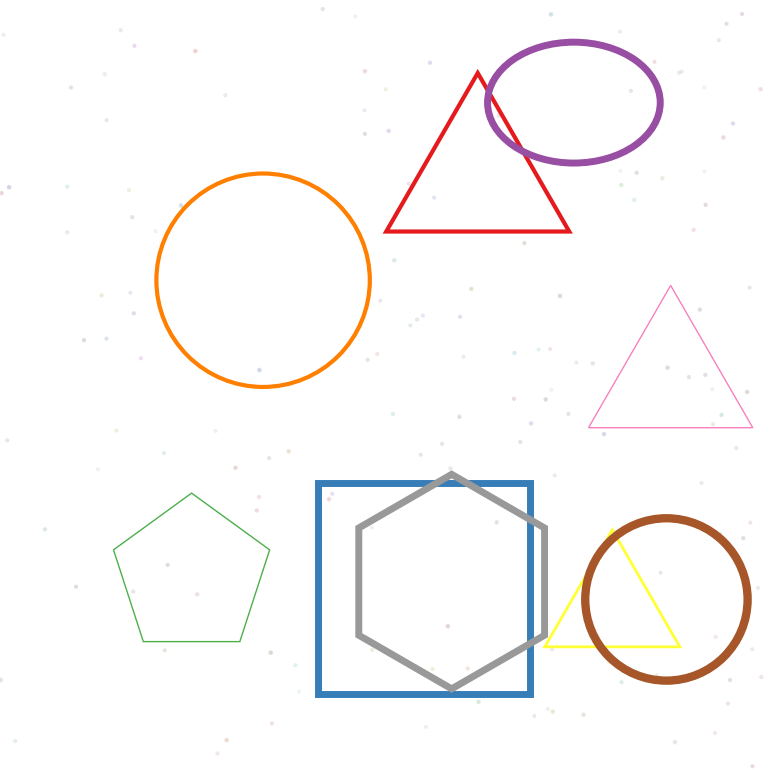[{"shape": "triangle", "thickness": 1.5, "radius": 0.69, "center": [0.62, 0.768]}, {"shape": "square", "thickness": 2.5, "radius": 0.69, "center": [0.55, 0.236]}, {"shape": "pentagon", "thickness": 0.5, "radius": 0.53, "center": [0.249, 0.253]}, {"shape": "oval", "thickness": 2.5, "radius": 0.56, "center": [0.745, 0.867]}, {"shape": "circle", "thickness": 1.5, "radius": 0.69, "center": [0.342, 0.636]}, {"shape": "triangle", "thickness": 1, "radius": 0.51, "center": [0.795, 0.211]}, {"shape": "circle", "thickness": 3, "radius": 0.53, "center": [0.865, 0.221]}, {"shape": "triangle", "thickness": 0.5, "radius": 0.62, "center": [0.871, 0.506]}, {"shape": "hexagon", "thickness": 2.5, "radius": 0.7, "center": [0.587, 0.245]}]